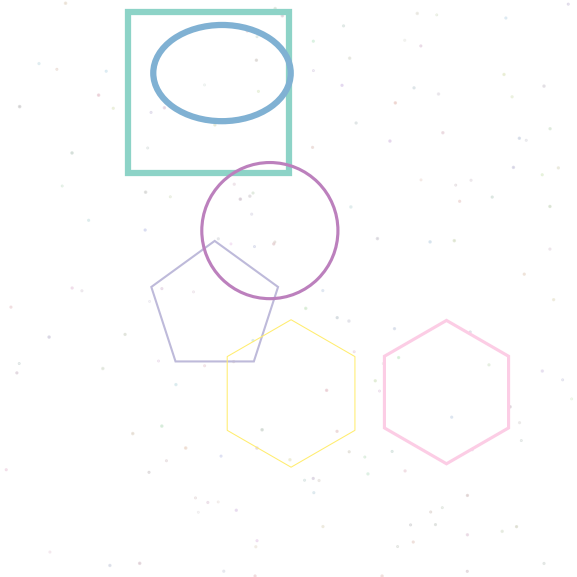[{"shape": "square", "thickness": 3, "radius": 0.69, "center": [0.361, 0.839]}, {"shape": "pentagon", "thickness": 1, "radius": 0.58, "center": [0.372, 0.467]}, {"shape": "oval", "thickness": 3, "radius": 0.6, "center": [0.384, 0.873]}, {"shape": "hexagon", "thickness": 1.5, "radius": 0.62, "center": [0.773, 0.32]}, {"shape": "circle", "thickness": 1.5, "radius": 0.59, "center": [0.467, 0.6]}, {"shape": "hexagon", "thickness": 0.5, "radius": 0.64, "center": [0.504, 0.318]}]